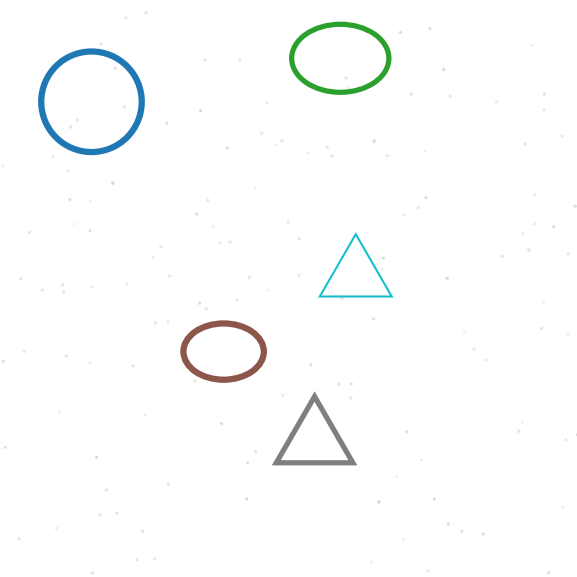[{"shape": "circle", "thickness": 3, "radius": 0.44, "center": [0.158, 0.823]}, {"shape": "oval", "thickness": 2.5, "radius": 0.42, "center": [0.589, 0.898]}, {"shape": "oval", "thickness": 3, "radius": 0.35, "center": [0.387, 0.39]}, {"shape": "triangle", "thickness": 2.5, "radius": 0.38, "center": [0.545, 0.236]}, {"shape": "triangle", "thickness": 1, "radius": 0.36, "center": [0.616, 0.522]}]